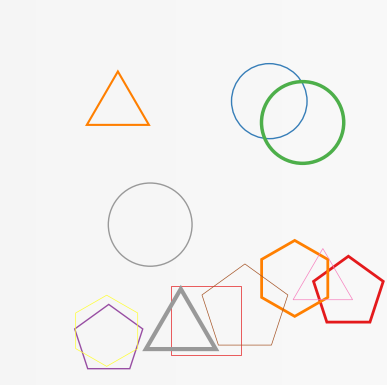[{"shape": "square", "thickness": 0.5, "radius": 0.45, "center": [0.532, 0.166]}, {"shape": "pentagon", "thickness": 2, "radius": 0.47, "center": [0.899, 0.24]}, {"shape": "circle", "thickness": 1, "radius": 0.49, "center": [0.695, 0.737]}, {"shape": "circle", "thickness": 2.5, "radius": 0.53, "center": [0.781, 0.682]}, {"shape": "pentagon", "thickness": 1, "radius": 0.46, "center": [0.281, 0.117]}, {"shape": "triangle", "thickness": 1.5, "radius": 0.46, "center": [0.304, 0.722]}, {"shape": "hexagon", "thickness": 2, "radius": 0.49, "center": [0.761, 0.277]}, {"shape": "hexagon", "thickness": 0.5, "radius": 0.46, "center": [0.275, 0.141]}, {"shape": "pentagon", "thickness": 0.5, "radius": 0.58, "center": [0.632, 0.198]}, {"shape": "triangle", "thickness": 0.5, "radius": 0.44, "center": [0.833, 0.266]}, {"shape": "triangle", "thickness": 3, "radius": 0.52, "center": [0.467, 0.145]}, {"shape": "circle", "thickness": 1, "radius": 0.54, "center": [0.388, 0.417]}]